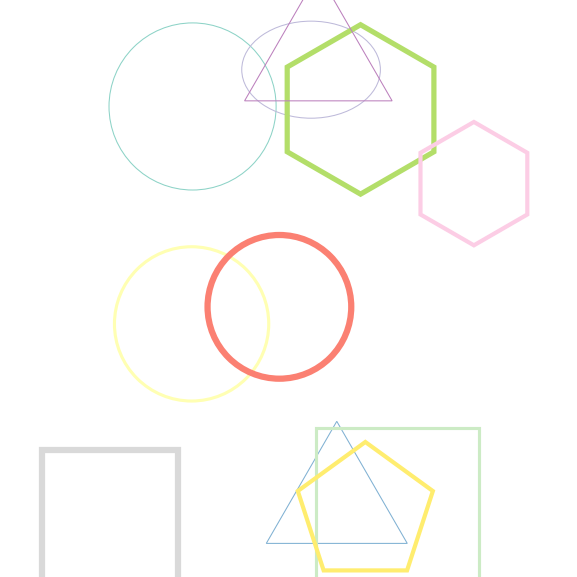[{"shape": "circle", "thickness": 0.5, "radius": 0.72, "center": [0.333, 0.815]}, {"shape": "circle", "thickness": 1.5, "radius": 0.67, "center": [0.332, 0.438]}, {"shape": "oval", "thickness": 0.5, "radius": 0.6, "center": [0.539, 0.878]}, {"shape": "circle", "thickness": 3, "radius": 0.62, "center": [0.484, 0.468]}, {"shape": "triangle", "thickness": 0.5, "radius": 0.7, "center": [0.583, 0.129]}, {"shape": "hexagon", "thickness": 2.5, "radius": 0.73, "center": [0.624, 0.81]}, {"shape": "hexagon", "thickness": 2, "radius": 0.53, "center": [0.821, 0.681]}, {"shape": "square", "thickness": 3, "radius": 0.59, "center": [0.19, 0.102]}, {"shape": "triangle", "thickness": 0.5, "radius": 0.74, "center": [0.551, 0.898]}, {"shape": "square", "thickness": 1.5, "radius": 0.71, "center": [0.688, 0.115]}, {"shape": "pentagon", "thickness": 2, "radius": 0.61, "center": [0.633, 0.111]}]